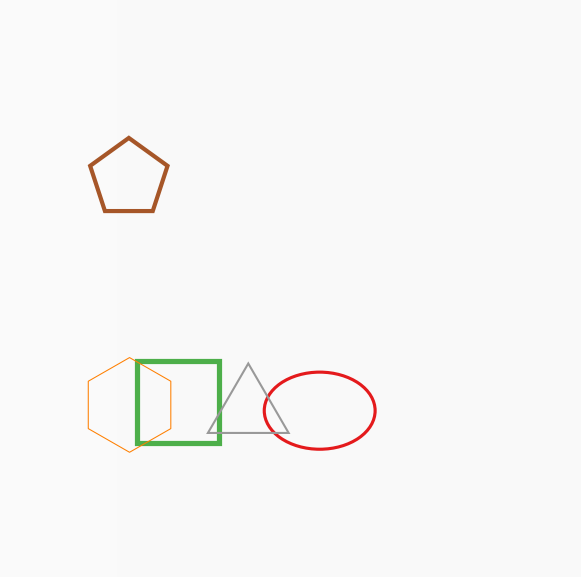[{"shape": "oval", "thickness": 1.5, "radius": 0.48, "center": [0.55, 0.288]}, {"shape": "square", "thickness": 2.5, "radius": 0.35, "center": [0.306, 0.303]}, {"shape": "hexagon", "thickness": 0.5, "radius": 0.41, "center": [0.223, 0.298]}, {"shape": "pentagon", "thickness": 2, "radius": 0.35, "center": [0.222, 0.69]}, {"shape": "triangle", "thickness": 1, "radius": 0.4, "center": [0.427, 0.29]}]